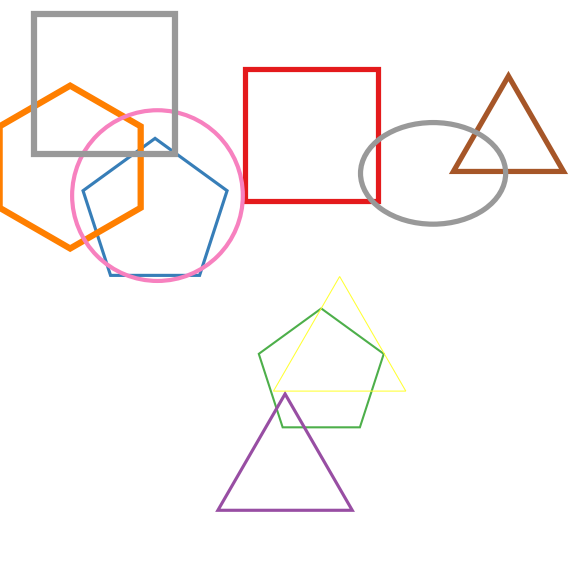[{"shape": "square", "thickness": 2.5, "radius": 0.57, "center": [0.54, 0.765]}, {"shape": "pentagon", "thickness": 1.5, "radius": 0.66, "center": [0.268, 0.628]}, {"shape": "pentagon", "thickness": 1, "radius": 0.57, "center": [0.556, 0.351]}, {"shape": "triangle", "thickness": 1.5, "radius": 0.67, "center": [0.494, 0.183]}, {"shape": "hexagon", "thickness": 3, "radius": 0.71, "center": [0.121, 0.71]}, {"shape": "triangle", "thickness": 0.5, "radius": 0.66, "center": [0.588, 0.388]}, {"shape": "triangle", "thickness": 2.5, "radius": 0.55, "center": [0.88, 0.757]}, {"shape": "circle", "thickness": 2, "radius": 0.74, "center": [0.273, 0.66]}, {"shape": "oval", "thickness": 2.5, "radius": 0.63, "center": [0.75, 0.699]}, {"shape": "square", "thickness": 3, "radius": 0.61, "center": [0.181, 0.854]}]